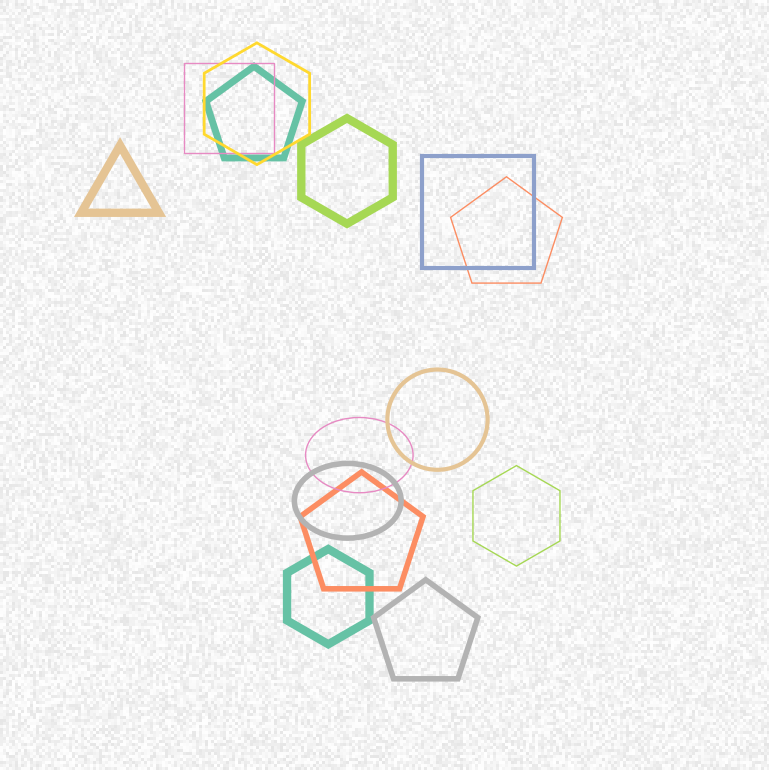[{"shape": "pentagon", "thickness": 2.5, "radius": 0.33, "center": [0.33, 0.848]}, {"shape": "hexagon", "thickness": 3, "radius": 0.31, "center": [0.426, 0.225]}, {"shape": "pentagon", "thickness": 2, "radius": 0.42, "center": [0.47, 0.303]}, {"shape": "pentagon", "thickness": 0.5, "radius": 0.38, "center": [0.658, 0.694]}, {"shape": "square", "thickness": 1.5, "radius": 0.36, "center": [0.621, 0.725]}, {"shape": "oval", "thickness": 0.5, "radius": 0.35, "center": [0.467, 0.409]}, {"shape": "square", "thickness": 0.5, "radius": 0.29, "center": [0.297, 0.86]}, {"shape": "hexagon", "thickness": 0.5, "radius": 0.33, "center": [0.671, 0.33]}, {"shape": "hexagon", "thickness": 3, "radius": 0.34, "center": [0.451, 0.778]}, {"shape": "hexagon", "thickness": 1, "radius": 0.4, "center": [0.334, 0.865]}, {"shape": "triangle", "thickness": 3, "radius": 0.29, "center": [0.156, 0.753]}, {"shape": "circle", "thickness": 1.5, "radius": 0.33, "center": [0.568, 0.455]}, {"shape": "pentagon", "thickness": 2, "radius": 0.36, "center": [0.553, 0.176]}, {"shape": "oval", "thickness": 2, "radius": 0.35, "center": [0.452, 0.35]}]